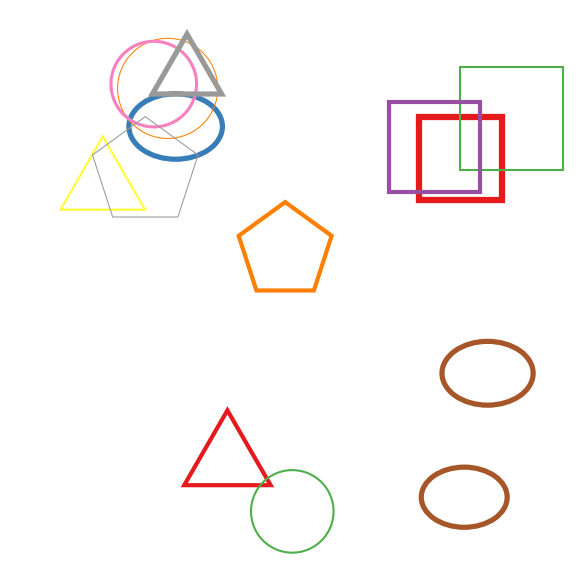[{"shape": "square", "thickness": 3, "radius": 0.36, "center": [0.797, 0.725]}, {"shape": "triangle", "thickness": 2, "radius": 0.43, "center": [0.394, 0.202]}, {"shape": "oval", "thickness": 2.5, "radius": 0.4, "center": [0.304, 0.78]}, {"shape": "circle", "thickness": 1, "radius": 0.36, "center": [0.506, 0.114]}, {"shape": "square", "thickness": 1, "radius": 0.45, "center": [0.886, 0.794]}, {"shape": "square", "thickness": 2, "radius": 0.39, "center": [0.753, 0.745]}, {"shape": "pentagon", "thickness": 2, "radius": 0.42, "center": [0.494, 0.565]}, {"shape": "circle", "thickness": 0.5, "radius": 0.43, "center": [0.29, 0.846]}, {"shape": "triangle", "thickness": 1, "radius": 0.42, "center": [0.178, 0.678]}, {"shape": "oval", "thickness": 2.5, "radius": 0.37, "center": [0.804, 0.138]}, {"shape": "oval", "thickness": 2.5, "radius": 0.39, "center": [0.844, 0.353]}, {"shape": "circle", "thickness": 1.5, "radius": 0.37, "center": [0.266, 0.854]}, {"shape": "pentagon", "thickness": 0.5, "radius": 0.48, "center": [0.252, 0.701]}, {"shape": "triangle", "thickness": 2.5, "radius": 0.35, "center": [0.324, 0.871]}]